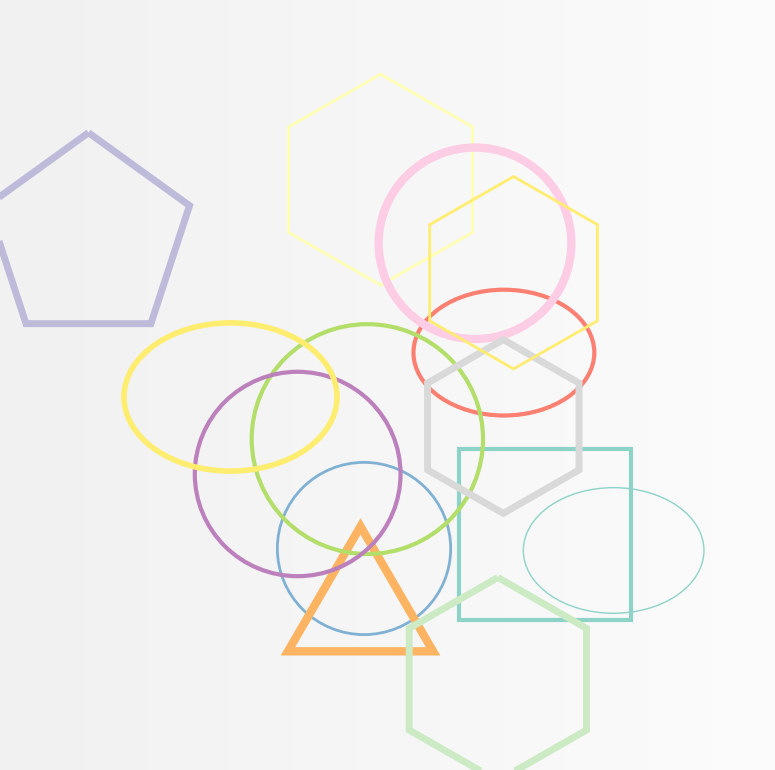[{"shape": "square", "thickness": 1.5, "radius": 0.55, "center": [0.703, 0.306]}, {"shape": "oval", "thickness": 0.5, "radius": 0.58, "center": [0.792, 0.285]}, {"shape": "hexagon", "thickness": 1, "radius": 0.69, "center": [0.491, 0.767]}, {"shape": "pentagon", "thickness": 2.5, "radius": 0.69, "center": [0.114, 0.691]}, {"shape": "oval", "thickness": 1.5, "radius": 0.58, "center": [0.65, 0.542]}, {"shape": "circle", "thickness": 1, "radius": 0.56, "center": [0.47, 0.288]}, {"shape": "triangle", "thickness": 3, "radius": 0.54, "center": [0.465, 0.208]}, {"shape": "circle", "thickness": 1.5, "radius": 0.75, "center": [0.474, 0.43]}, {"shape": "circle", "thickness": 3, "radius": 0.62, "center": [0.613, 0.684]}, {"shape": "hexagon", "thickness": 2.5, "radius": 0.56, "center": [0.649, 0.446]}, {"shape": "circle", "thickness": 1.5, "radius": 0.66, "center": [0.384, 0.384]}, {"shape": "hexagon", "thickness": 2.5, "radius": 0.66, "center": [0.642, 0.118]}, {"shape": "oval", "thickness": 2, "radius": 0.69, "center": [0.297, 0.484]}, {"shape": "hexagon", "thickness": 1, "radius": 0.62, "center": [0.663, 0.646]}]